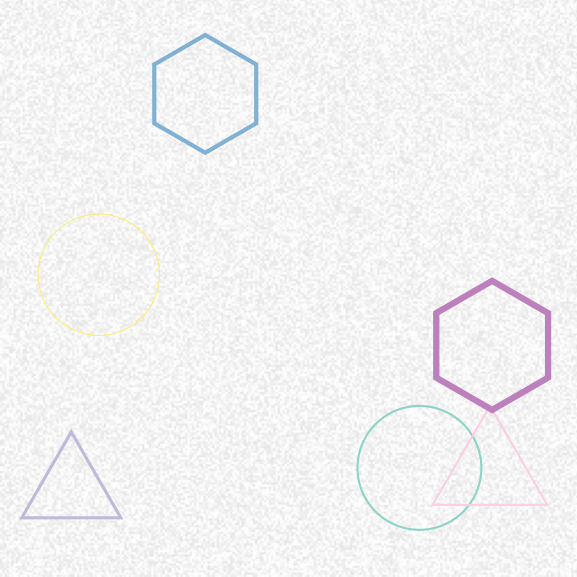[{"shape": "circle", "thickness": 1, "radius": 0.54, "center": [0.726, 0.189]}, {"shape": "triangle", "thickness": 1.5, "radius": 0.5, "center": [0.123, 0.152]}, {"shape": "hexagon", "thickness": 2, "radius": 0.51, "center": [0.355, 0.837]}, {"shape": "triangle", "thickness": 1, "radius": 0.57, "center": [0.848, 0.182]}, {"shape": "hexagon", "thickness": 3, "radius": 0.56, "center": [0.852, 0.401]}, {"shape": "circle", "thickness": 0.5, "radius": 0.53, "center": [0.171, 0.523]}]